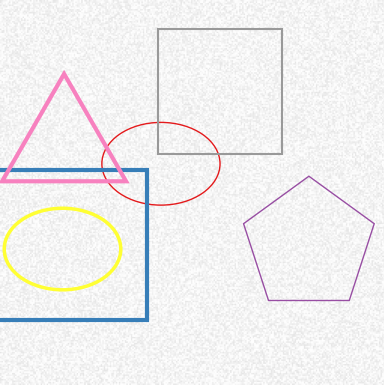[{"shape": "oval", "thickness": 1, "radius": 0.77, "center": [0.418, 0.575]}, {"shape": "square", "thickness": 3, "radius": 0.97, "center": [0.187, 0.363]}, {"shape": "pentagon", "thickness": 1, "radius": 0.89, "center": [0.802, 0.364]}, {"shape": "oval", "thickness": 2.5, "radius": 0.76, "center": [0.162, 0.353]}, {"shape": "triangle", "thickness": 3, "radius": 0.93, "center": [0.166, 0.622]}, {"shape": "square", "thickness": 1.5, "radius": 0.81, "center": [0.571, 0.762]}]